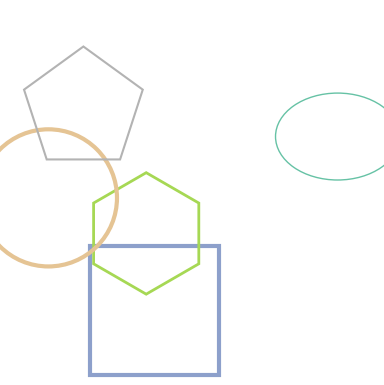[{"shape": "oval", "thickness": 1, "radius": 0.81, "center": [0.877, 0.645]}, {"shape": "square", "thickness": 3, "radius": 0.84, "center": [0.401, 0.193]}, {"shape": "hexagon", "thickness": 2, "radius": 0.79, "center": [0.38, 0.394]}, {"shape": "circle", "thickness": 3, "radius": 0.89, "center": [0.126, 0.486]}, {"shape": "pentagon", "thickness": 1.5, "radius": 0.81, "center": [0.217, 0.717]}]